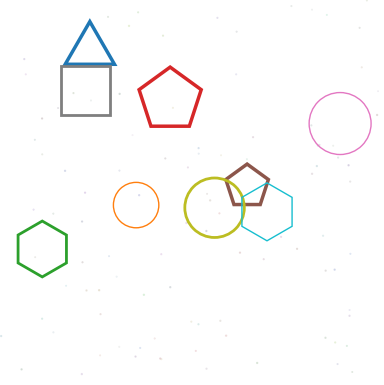[{"shape": "triangle", "thickness": 2.5, "radius": 0.37, "center": [0.233, 0.87]}, {"shape": "circle", "thickness": 1, "radius": 0.29, "center": [0.354, 0.467]}, {"shape": "hexagon", "thickness": 2, "radius": 0.36, "center": [0.11, 0.353]}, {"shape": "pentagon", "thickness": 2.5, "radius": 0.42, "center": [0.442, 0.741]}, {"shape": "pentagon", "thickness": 2.5, "radius": 0.29, "center": [0.642, 0.516]}, {"shape": "circle", "thickness": 1, "radius": 0.4, "center": [0.883, 0.679]}, {"shape": "square", "thickness": 2, "radius": 0.32, "center": [0.222, 0.766]}, {"shape": "circle", "thickness": 2, "radius": 0.39, "center": [0.557, 0.46]}, {"shape": "hexagon", "thickness": 1, "radius": 0.38, "center": [0.694, 0.45]}]